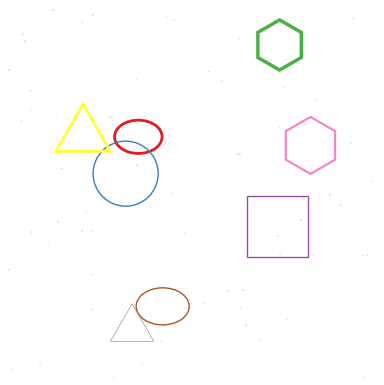[{"shape": "oval", "thickness": 2, "radius": 0.31, "center": [0.359, 0.645]}, {"shape": "circle", "thickness": 1, "radius": 0.42, "center": [0.326, 0.549]}, {"shape": "hexagon", "thickness": 2.5, "radius": 0.33, "center": [0.726, 0.883]}, {"shape": "square", "thickness": 1, "radius": 0.4, "center": [0.721, 0.411]}, {"shape": "triangle", "thickness": 2, "radius": 0.41, "center": [0.216, 0.648]}, {"shape": "oval", "thickness": 1, "radius": 0.34, "center": [0.422, 0.204]}, {"shape": "hexagon", "thickness": 1.5, "radius": 0.37, "center": [0.806, 0.622]}, {"shape": "triangle", "thickness": 0.5, "radius": 0.33, "center": [0.343, 0.146]}]